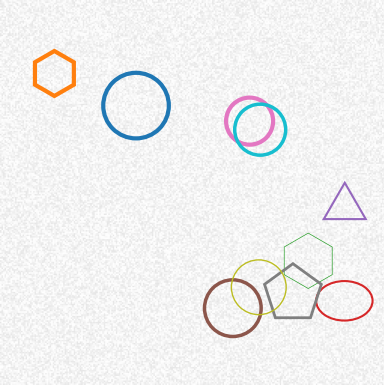[{"shape": "circle", "thickness": 3, "radius": 0.43, "center": [0.353, 0.726]}, {"shape": "hexagon", "thickness": 3, "radius": 0.29, "center": [0.141, 0.809]}, {"shape": "hexagon", "thickness": 0.5, "radius": 0.36, "center": [0.801, 0.323]}, {"shape": "oval", "thickness": 1.5, "radius": 0.37, "center": [0.894, 0.219]}, {"shape": "triangle", "thickness": 1.5, "radius": 0.31, "center": [0.896, 0.462]}, {"shape": "circle", "thickness": 2.5, "radius": 0.37, "center": [0.605, 0.2]}, {"shape": "circle", "thickness": 3, "radius": 0.31, "center": [0.648, 0.685]}, {"shape": "pentagon", "thickness": 2, "radius": 0.39, "center": [0.761, 0.237]}, {"shape": "circle", "thickness": 1, "radius": 0.36, "center": [0.672, 0.254]}, {"shape": "circle", "thickness": 2.5, "radius": 0.33, "center": [0.676, 0.663]}]